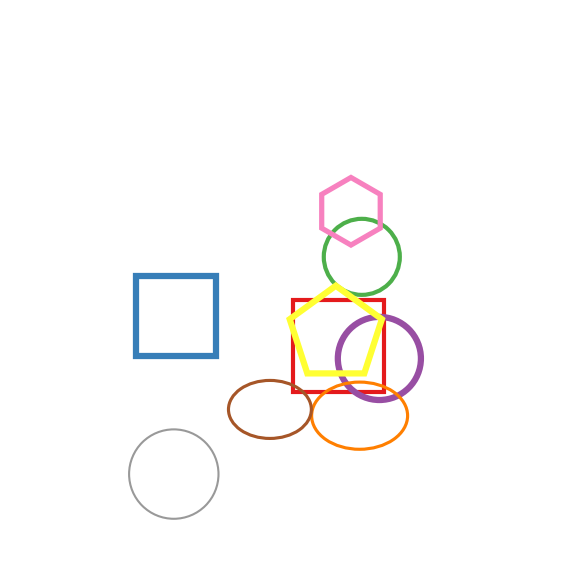[{"shape": "square", "thickness": 2, "radius": 0.4, "center": [0.586, 0.4]}, {"shape": "square", "thickness": 3, "radius": 0.35, "center": [0.304, 0.452]}, {"shape": "circle", "thickness": 2, "radius": 0.33, "center": [0.627, 0.554]}, {"shape": "circle", "thickness": 3, "radius": 0.36, "center": [0.657, 0.378]}, {"shape": "oval", "thickness": 1.5, "radius": 0.42, "center": [0.623, 0.279]}, {"shape": "pentagon", "thickness": 3, "radius": 0.42, "center": [0.581, 0.42]}, {"shape": "oval", "thickness": 1.5, "radius": 0.36, "center": [0.467, 0.29]}, {"shape": "hexagon", "thickness": 2.5, "radius": 0.29, "center": [0.608, 0.633]}, {"shape": "circle", "thickness": 1, "radius": 0.39, "center": [0.301, 0.178]}]